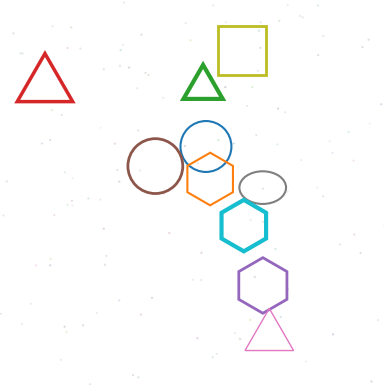[{"shape": "circle", "thickness": 1.5, "radius": 0.33, "center": [0.535, 0.619]}, {"shape": "hexagon", "thickness": 1.5, "radius": 0.34, "center": [0.546, 0.535]}, {"shape": "triangle", "thickness": 3, "radius": 0.29, "center": [0.527, 0.773]}, {"shape": "triangle", "thickness": 2.5, "radius": 0.42, "center": [0.117, 0.778]}, {"shape": "hexagon", "thickness": 2, "radius": 0.36, "center": [0.683, 0.259]}, {"shape": "circle", "thickness": 2, "radius": 0.36, "center": [0.403, 0.569]}, {"shape": "triangle", "thickness": 1, "radius": 0.36, "center": [0.699, 0.126]}, {"shape": "oval", "thickness": 1.5, "radius": 0.3, "center": [0.682, 0.513]}, {"shape": "square", "thickness": 2, "radius": 0.31, "center": [0.629, 0.869]}, {"shape": "hexagon", "thickness": 3, "radius": 0.33, "center": [0.633, 0.414]}]